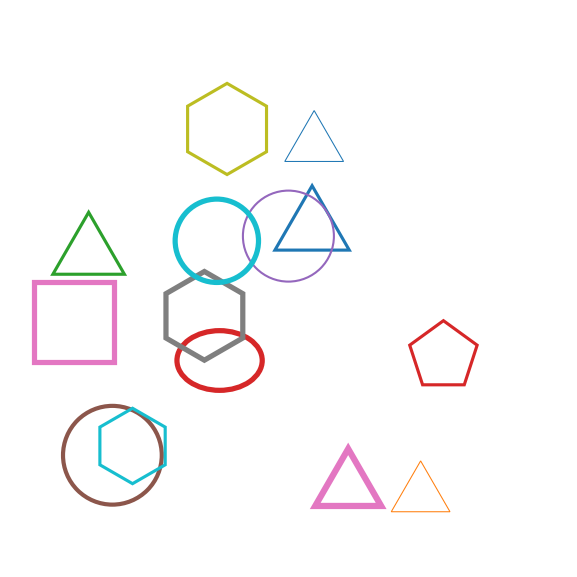[{"shape": "triangle", "thickness": 0.5, "radius": 0.29, "center": [0.544, 0.749]}, {"shape": "triangle", "thickness": 1.5, "radius": 0.37, "center": [0.54, 0.603]}, {"shape": "triangle", "thickness": 0.5, "radius": 0.29, "center": [0.728, 0.142]}, {"shape": "triangle", "thickness": 1.5, "radius": 0.36, "center": [0.153, 0.56]}, {"shape": "pentagon", "thickness": 1.5, "radius": 0.31, "center": [0.768, 0.382]}, {"shape": "oval", "thickness": 2.5, "radius": 0.37, "center": [0.38, 0.375]}, {"shape": "circle", "thickness": 1, "radius": 0.39, "center": [0.499, 0.59]}, {"shape": "circle", "thickness": 2, "radius": 0.43, "center": [0.195, 0.211]}, {"shape": "triangle", "thickness": 3, "radius": 0.33, "center": [0.603, 0.156]}, {"shape": "square", "thickness": 2.5, "radius": 0.35, "center": [0.129, 0.441]}, {"shape": "hexagon", "thickness": 2.5, "radius": 0.38, "center": [0.354, 0.452]}, {"shape": "hexagon", "thickness": 1.5, "radius": 0.39, "center": [0.393, 0.776]}, {"shape": "circle", "thickness": 2.5, "radius": 0.36, "center": [0.375, 0.582]}, {"shape": "hexagon", "thickness": 1.5, "radius": 0.33, "center": [0.23, 0.227]}]